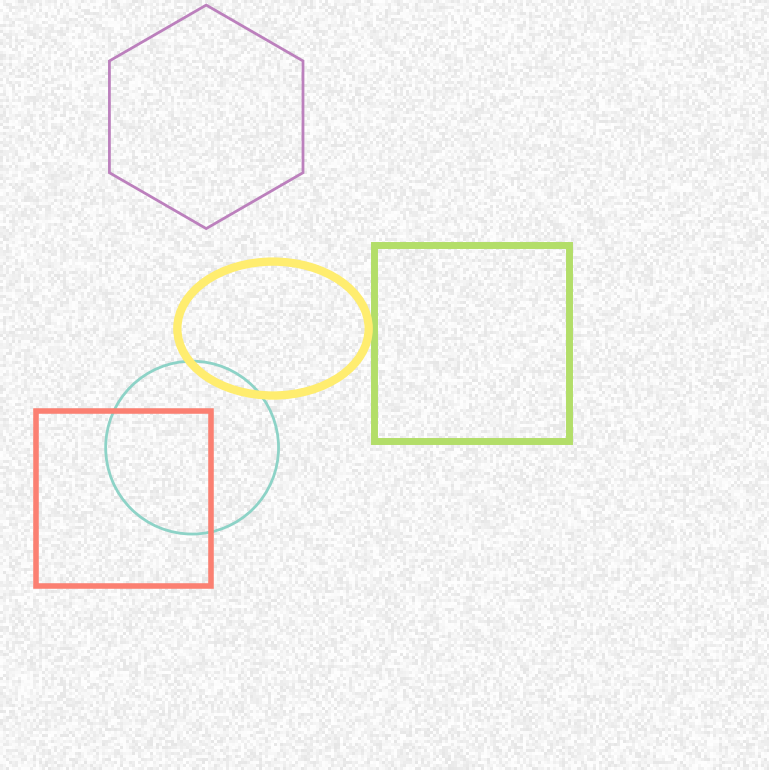[{"shape": "circle", "thickness": 1, "radius": 0.56, "center": [0.249, 0.419]}, {"shape": "square", "thickness": 2, "radius": 0.57, "center": [0.16, 0.353]}, {"shape": "square", "thickness": 2.5, "radius": 0.63, "center": [0.612, 0.555]}, {"shape": "hexagon", "thickness": 1, "radius": 0.73, "center": [0.268, 0.848]}, {"shape": "oval", "thickness": 3, "radius": 0.62, "center": [0.355, 0.573]}]